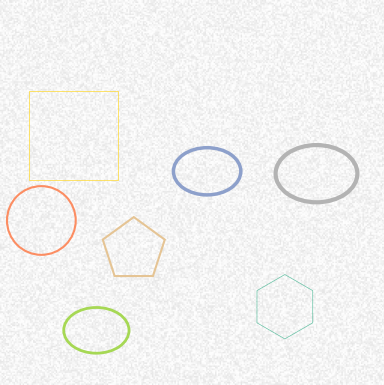[{"shape": "hexagon", "thickness": 0.5, "radius": 0.42, "center": [0.74, 0.203]}, {"shape": "circle", "thickness": 1.5, "radius": 0.45, "center": [0.107, 0.427]}, {"shape": "oval", "thickness": 2.5, "radius": 0.44, "center": [0.538, 0.555]}, {"shape": "oval", "thickness": 2, "radius": 0.42, "center": [0.25, 0.142]}, {"shape": "square", "thickness": 0.5, "radius": 0.58, "center": [0.191, 0.649]}, {"shape": "pentagon", "thickness": 1.5, "radius": 0.42, "center": [0.347, 0.351]}, {"shape": "oval", "thickness": 3, "radius": 0.53, "center": [0.822, 0.549]}]